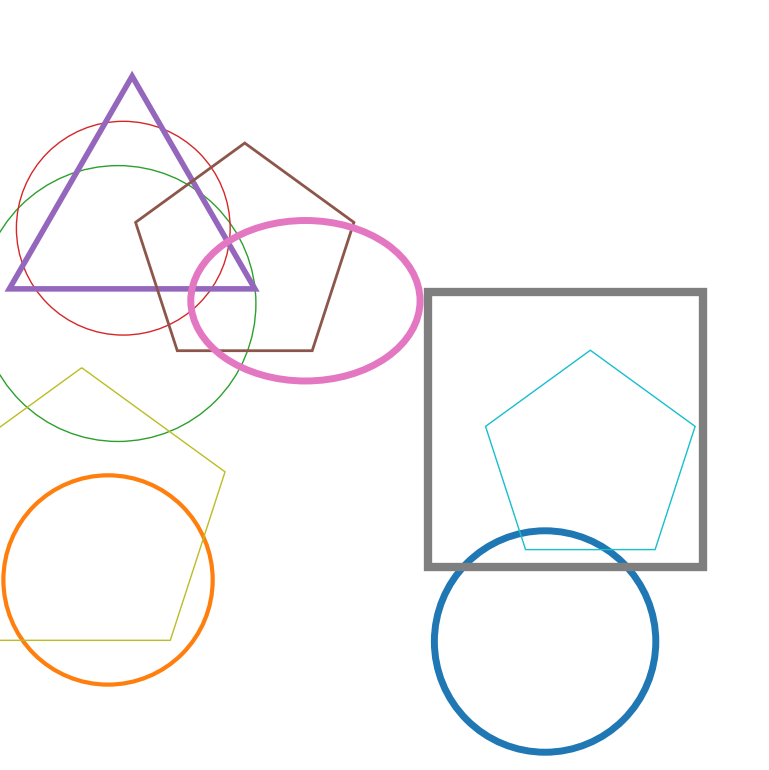[{"shape": "circle", "thickness": 2.5, "radius": 0.72, "center": [0.708, 0.167]}, {"shape": "circle", "thickness": 1.5, "radius": 0.68, "center": [0.14, 0.247]}, {"shape": "circle", "thickness": 0.5, "radius": 0.9, "center": [0.153, 0.606]}, {"shape": "circle", "thickness": 0.5, "radius": 0.69, "center": [0.16, 0.704]}, {"shape": "triangle", "thickness": 2, "radius": 0.92, "center": [0.172, 0.717]}, {"shape": "pentagon", "thickness": 1, "radius": 0.75, "center": [0.318, 0.665]}, {"shape": "oval", "thickness": 2.5, "radius": 0.74, "center": [0.397, 0.609]}, {"shape": "square", "thickness": 3, "radius": 0.89, "center": [0.735, 0.442]}, {"shape": "pentagon", "thickness": 0.5, "radius": 0.98, "center": [0.106, 0.327]}, {"shape": "pentagon", "thickness": 0.5, "radius": 0.72, "center": [0.767, 0.402]}]